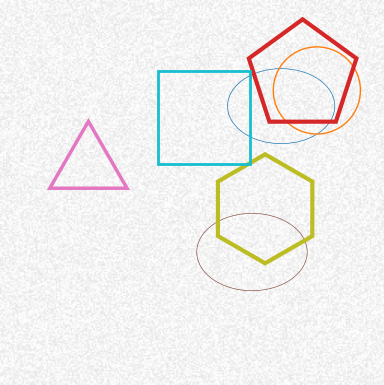[{"shape": "oval", "thickness": 0.5, "radius": 0.7, "center": [0.73, 0.724]}, {"shape": "circle", "thickness": 1, "radius": 0.57, "center": [0.823, 0.765]}, {"shape": "pentagon", "thickness": 3, "radius": 0.73, "center": [0.786, 0.803]}, {"shape": "oval", "thickness": 0.5, "radius": 0.72, "center": [0.655, 0.345]}, {"shape": "triangle", "thickness": 2.5, "radius": 0.58, "center": [0.23, 0.569]}, {"shape": "hexagon", "thickness": 3, "radius": 0.71, "center": [0.689, 0.458]}, {"shape": "square", "thickness": 2, "radius": 0.6, "center": [0.531, 0.695]}]